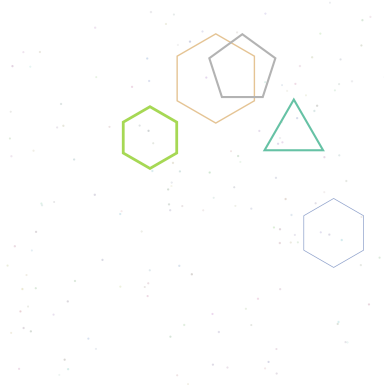[{"shape": "triangle", "thickness": 1.5, "radius": 0.44, "center": [0.763, 0.654]}, {"shape": "hexagon", "thickness": 0.5, "radius": 0.45, "center": [0.867, 0.395]}, {"shape": "hexagon", "thickness": 2, "radius": 0.4, "center": [0.39, 0.643]}, {"shape": "hexagon", "thickness": 1, "radius": 0.58, "center": [0.56, 0.796]}, {"shape": "pentagon", "thickness": 1.5, "radius": 0.45, "center": [0.629, 0.821]}]